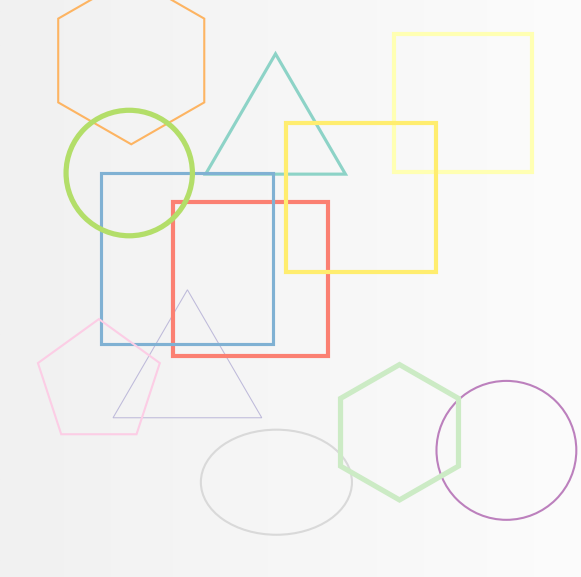[{"shape": "triangle", "thickness": 1.5, "radius": 0.69, "center": [0.474, 0.767]}, {"shape": "square", "thickness": 2, "radius": 0.6, "center": [0.797, 0.821]}, {"shape": "triangle", "thickness": 0.5, "radius": 0.74, "center": [0.322, 0.35]}, {"shape": "square", "thickness": 2, "radius": 0.67, "center": [0.431, 0.516]}, {"shape": "square", "thickness": 1.5, "radius": 0.74, "center": [0.322, 0.551]}, {"shape": "hexagon", "thickness": 1, "radius": 0.73, "center": [0.226, 0.894]}, {"shape": "circle", "thickness": 2.5, "radius": 0.54, "center": [0.222, 0.7]}, {"shape": "pentagon", "thickness": 1, "radius": 0.55, "center": [0.17, 0.336]}, {"shape": "oval", "thickness": 1, "radius": 0.65, "center": [0.476, 0.164]}, {"shape": "circle", "thickness": 1, "radius": 0.6, "center": [0.871, 0.219]}, {"shape": "hexagon", "thickness": 2.5, "radius": 0.59, "center": [0.687, 0.251]}, {"shape": "square", "thickness": 2, "radius": 0.65, "center": [0.621, 0.658]}]